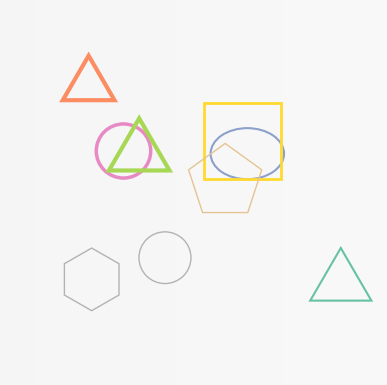[{"shape": "triangle", "thickness": 1.5, "radius": 0.46, "center": [0.879, 0.265]}, {"shape": "triangle", "thickness": 3, "radius": 0.39, "center": [0.229, 0.778]}, {"shape": "oval", "thickness": 1.5, "radius": 0.47, "center": [0.638, 0.601]}, {"shape": "circle", "thickness": 2.5, "radius": 0.35, "center": [0.319, 0.608]}, {"shape": "triangle", "thickness": 3, "radius": 0.45, "center": [0.359, 0.602]}, {"shape": "square", "thickness": 2, "radius": 0.49, "center": [0.626, 0.634]}, {"shape": "pentagon", "thickness": 1, "radius": 0.5, "center": [0.581, 0.528]}, {"shape": "circle", "thickness": 1, "radius": 0.34, "center": [0.426, 0.331]}, {"shape": "hexagon", "thickness": 1, "radius": 0.41, "center": [0.237, 0.274]}]